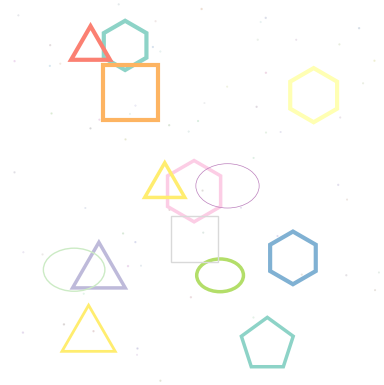[{"shape": "pentagon", "thickness": 2.5, "radius": 0.35, "center": [0.694, 0.105]}, {"shape": "hexagon", "thickness": 3, "radius": 0.32, "center": [0.325, 0.882]}, {"shape": "hexagon", "thickness": 3, "radius": 0.35, "center": [0.815, 0.753]}, {"shape": "triangle", "thickness": 2.5, "radius": 0.39, "center": [0.257, 0.292]}, {"shape": "triangle", "thickness": 3, "radius": 0.29, "center": [0.235, 0.874]}, {"shape": "hexagon", "thickness": 3, "radius": 0.34, "center": [0.761, 0.33]}, {"shape": "square", "thickness": 3, "radius": 0.36, "center": [0.339, 0.76]}, {"shape": "oval", "thickness": 2.5, "radius": 0.3, "center": [0.572, 0.285]}, {"shape": "hexagon", "thickness": 2.5, "radius": 0.4, "center": [0.504, 0.503]}, {"shape": "square", "thickness": 1, "radius": 0.3, "center": [0.505, 0.38]}, {"shape": "oval", "thickness": 0.5, "radius": 0.41, "center": [0.591, 0.517]}, {"shape": "oval", "thickness": 1, "radius": 0.4, "center": [0.193, 0.299]}, {"shape": "triangle", "thickness": 2, "radius": 0.4, "center": [0.23, 0.127]}, {"shape": "triangle", "thickness": 2.5, "radius": 0.3, "center": [0.428, 0.517]}]